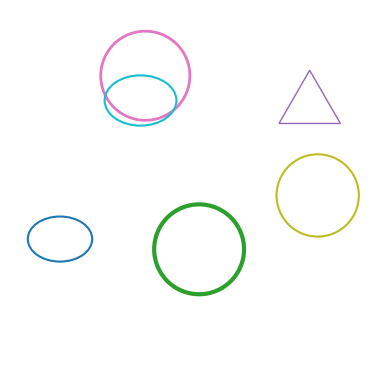[{"shape": "oval", "thickness": 1.5, "radius": 0.42, "center": [0.156, 0.379]}, {"shape": "circle", "thickness": 3, "radius": 0.58, "center": [0.517, 0.352]}, {"shape": "triangle", "thickness": 1, "radius": 0.46, "center": [0.804, 0.725]}, {"shape": "circle", "thickness": 2, "radius": 0.58, "center": [0.377, 0.803]}, {"shape": "circle", "thickness": 1.5, "radius": 0.53, "center": [0.825, 0.492]}, {"shape": "oval", "thickness": 1.5, "radius": 0.47, "center": [0.365, 0.739]}]